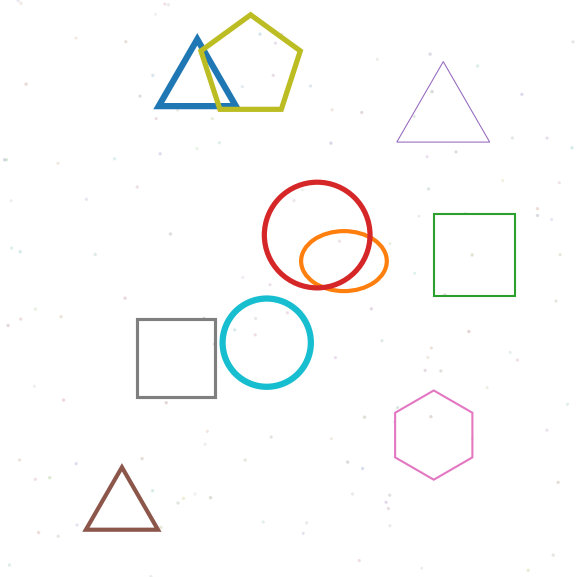[{"shape": "triangle", "thickness": 3, "radius": 0.39, "center": [0.342, 0.854]}, {"shape": "oval", "thickness": 2, "radius": 0.37, "center": [0.596, 0.547]}, {"shape": "square", "thickness": 1, "radius": 0.35, "center": [0.822, 0.558]}, {"shape": "circle", "thickness": 2.5, "radius": 0.46, "center": [0.549, 0.592]}, {"shape": "triangle", "thickness": 0.5, "radius": 0.46, "center": [0.768, 0.8]}, {"shape": "triangle", "thickness": 2, "radius": 0.36, "center": [0.211, 0.118]}, {"shape": "hexagon", "thickness": 1, "radius": 0.39, "center": [0.751, 0.246]}, {"shape": "square", "thickness": 1.5, "radius": 0.34, "center": [0.305, 0.379]}, {"shape": "pentagon", "thickness": 2.5, "radius": 0.45, "center": [0.434, 0.883]}, {"shape": "circle", "thickness": 3, "radius": 0.38, "center": [0.462, 0.406]}]